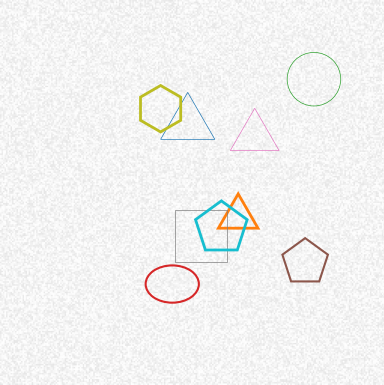[{"shape": "triangle", "thickness": 0.5, "radius": 0.41, "center": [0.488, 0.679]}, {"shape": "triangle", "thickness": 2, "radius": 0.3, "center": [0.619, 0.437]}, {"shape": "circle", "thickness": 0.5, "radius": 0.35, "center": [0.815, 0.794]}, {"shape": "oval", "thickness": 1.5, "radius": 0.35, "center": [0.447, 0.262]}, {"shape": "pentagon", "thickness": 1.5, "radius": 0.31, "center": [0.793, 0.319]}, {"shape": "triangle", "thickness": 0.5, "radius": 0.37, "center": [0.662, 0.646]}, {"shape": "square", "thickness": 0.5, "radius": 0.33, "center": [0.522, 0.387]}, {"shape": "hexagon", "thickness": 2, "radius": 0.3, "center": [0.417, 0.718]}, {"shape": "pentagon", "thickness": 2, "radius": 0.35, "center": [0.575, 0.408]}]